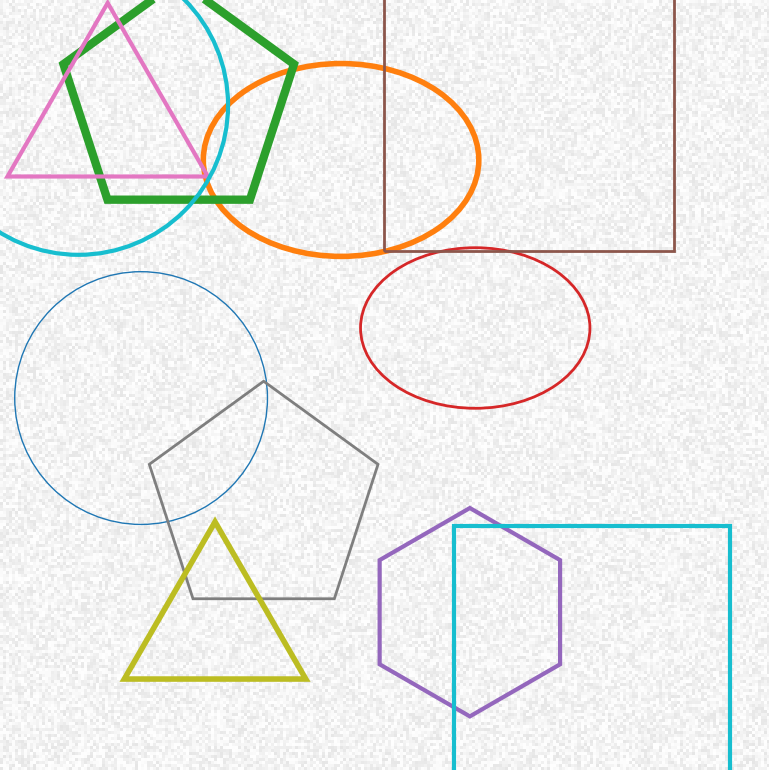[{"shape": "circle", "thickness": 0.5, "radius": 0.82, "center": [0.183, 0.483]}, {"shape": "oval", "thickness": 2, "radius": 0.89, "center": [0.443, 0.792]}, {"shape": "pentagon", "thickness": 3, "radius": 0.79, "center": [0.232, 0.868]}, {"shape": "oval", "thickness": 1, "radius": 0.74, "center": [0.617, 0.574]}, {"shape": "hexagon", "thickness": 1.5, "radius": 0.68, "center": [0.61, 0.205]}, {"shape": "square", "thickness": 1, "radius": 0.94, "center": [0.688, 0.862]}, {"shape": "triangle", "thickness": 1.5, "radius": 0.75, "center": [0.14, 0.846]}, {"shape": "pentagon", "thickness": 1, "radius": 0.78, "center": [0.342, 0.349]}, {"shape": "triangle", "thickness": 2, "radius": 0.68, "center": [0.279, 0.186]}, {"shape": "circle", "thickness": 1.5, "radius": 0.97, "center": [0.102, 0.863]}, {"shape": "square", "thickness": 1.5, "radius": 0.9, "center": [0.768, 0.138]}]